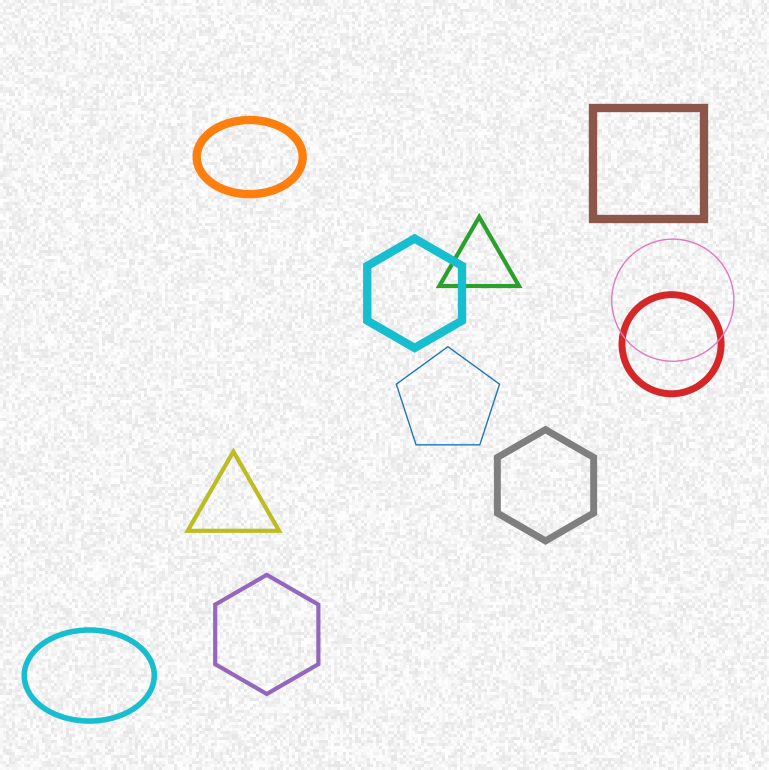[{"shape": "pentagon", "thickness": 0.5, "radius": 0.35, "center": [0.582, 0.479]}, {"shape": "oval", "thickness": 3, "radius": 0.34, "center": [0.324, 0.796]}, {"shape": "triangle", "thickness": 1.5, "radius": 0.3, "center": [0.622, 0.658]}, {"shape": "circle", "thickness": 2.5, "radius": 0.32, "center": [0.872, 0.553]}, {"shape": "hexagon", "thickness": 1.5, "radius": 0.39, "center": [0.346, 0.176]}, {"shape": "square", "thickness": 3, "radius": 0.36, "center": [0.842, 0.788]}, {"shape": "circle", "thickness": 0.5, "radius": 0.4, "center": [0.874, 0.61]}, {"shape": "hexagon", "thickness": 2.5, "radius": 0.36, "center": [0.708, 0.37]}, {"shape": "triangle", "thickness": 1.5, "radius": 0.34, "center": [0.303, 0.345]}, {"shape": "oval", "thickness": 2, "radius": 0.42, "center": [0.116, 0.123]}, {"shape": "hexagon", "thickness": 3, "radius": 0.36, "center": [0.539, 0.619]}]